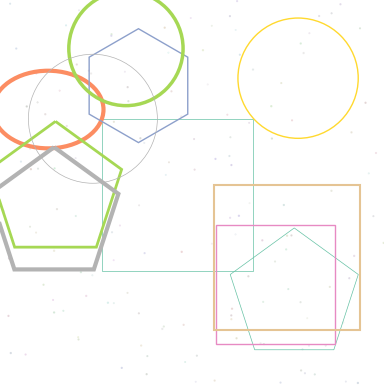[{"shape": "square", "thickness": 0.5, "radius": 0.99, "center": [0.461, 0.493]}, {"shape": "pentagon", "thickness": 0.5, "radius": 0.87, "center": [0.764, 0.233]}, {"shape": "oval", "thickness": 3, "radius": 0.72, "center": [0.125, 0.715]}, {"shape": "hexagon", "thickness": 1, "radius": 0.74, "center": [0.36, 0.778]}, {"shape": "square", "thickness": 1, "radius": 0.77, "center": [0.716, 0.261]}, {"shape": "pentagon", "thickness": 2, "radius": 0.9, "center": [0.144, 0.504]}, {"shape": "circle", "thickness": 2.5, "radius": 0.74, "center": [0.327, 0.874]}, {"shape": "circle", "thickness": 1, "radius": 0.78, "center": [0.774, 0.797]}, {"shape": "square", "thickness": 1.5, "radius": 0.94, "center": [0.746, 0.332]}, {"shape": "pentagon", "thickness": 3, "radius": 0.88, "center": [0.141, 0.442]}, {"shape": "circle", "thickness": 0.5, "radius": 0.84, "center": [0.241, 0.692]}]